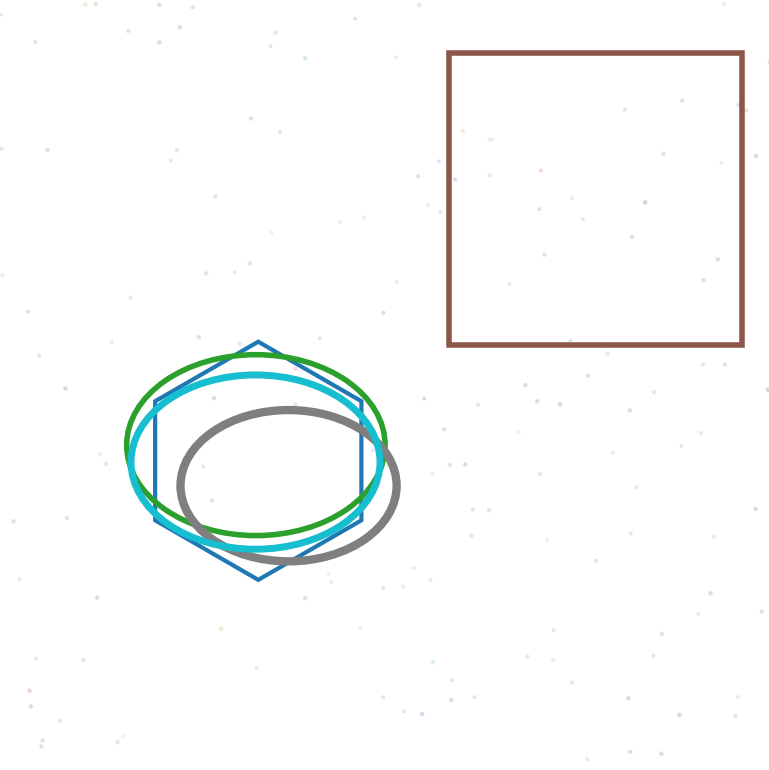[{"shape": "hexagon", "thickness": 1.5, "radius": 0.77, "center": [0.335, 0.402]}, {"shape": "oval", "thickness": 2, "radius": 0.84, "center": [0.332, 0.422]}, {"shape": "square", "thickness": 2, "radius": 0.95, "center": [0.774, 0.741]}, {"shape": "oval", "thickness": 3, "radius": 0.7, "center": [0.375, 0.369]}, {"shape": "oval", "thickness": 2.5, "radius": 0.81, "center": [0.332, 0.4]}]